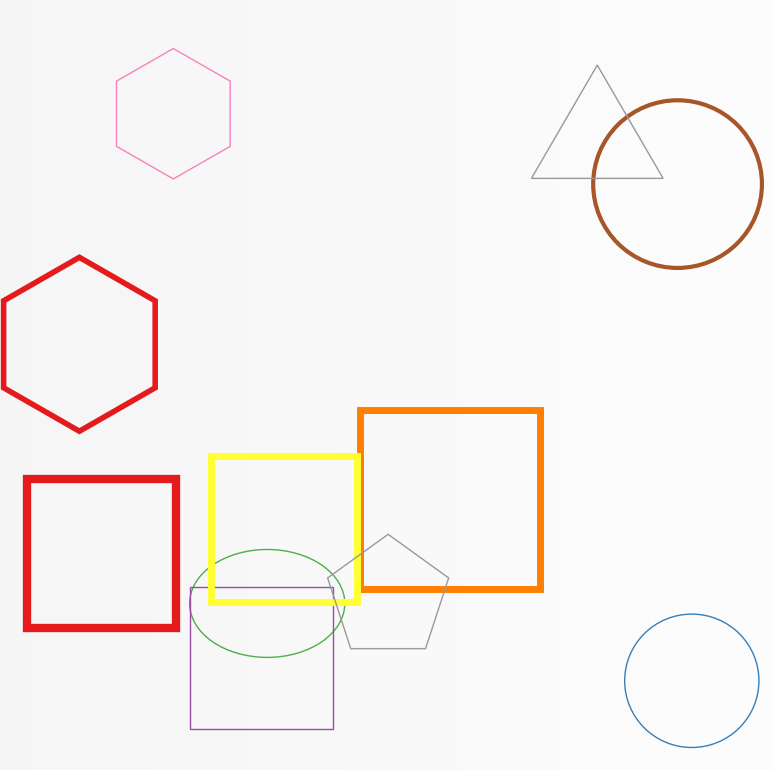[{"shape": "square", "thickness": 3, "radius": 0.48, "center": [0.131, 0.281]}, {"shape": "hexagon", "thickness": 2, "radius": 0.56, "center": [0.102, 0.553]}, {"shape": "circle", "thickness": 0.5, "radius": 0.43, "center": [0.893, 0.116]}, {"shape": "oval", "thickness": 0.5, "radius": 0.5, "center": [0.345, 0.216]}, {"shape": "square", "thickness": 0.5, "radius": 0.46, "center": [0.337, 0.145]}, {"shape": "square", "thickness": 2.5, "radius": 0.58, "center": [0.581, 0.351]}, {"shape": "square", "thickness": 2.5, "radius": 0.47, "center": [0.366, 0.313]}, {"shape": "circle", "thickness": 1.5, "radius": 0.54, "center": [0.874, 0.761]}, {"shape": "hexagon", "thickness": 0.5, "radius": 0.42, "center": [0.224, 0.852]}, {"shape": "pentagon", "thickness": 0.5, "radius": 0.41, "center": [0.501, 0.224]}, {"shape": "triangle", "thickness": 0.5, "radius": 0.49, "center": [0.771, 0.817]}]